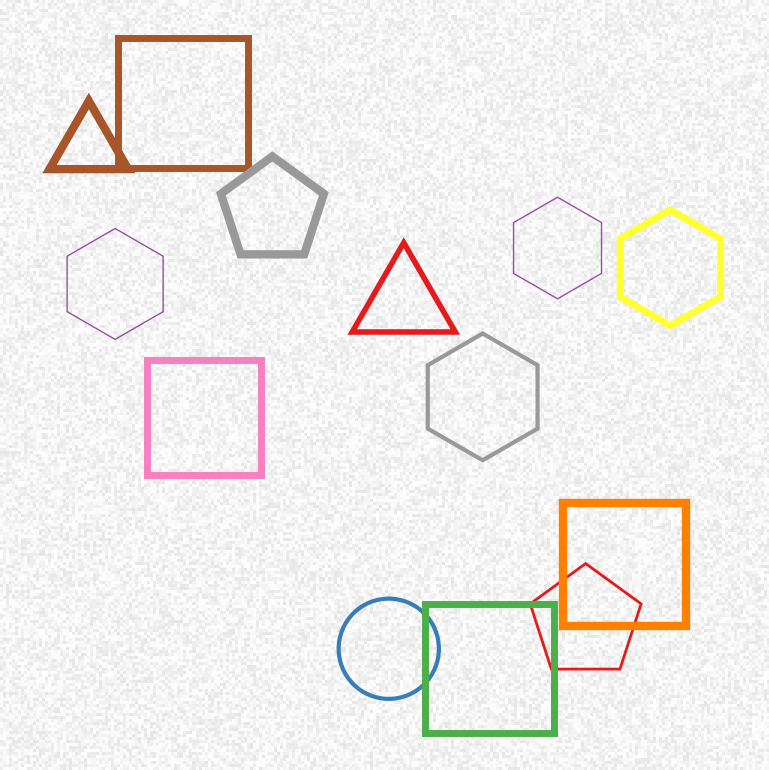[{"shape": "pentagon", "thickness": 1, "radius": 0.38, "center": [0.761, 0.192]}, {"shape": "triangle", "thickness": 2, "radius": 0.39, "center": [0.524, 0.607]}, {"shape": "circle", "thickness": 1.5, "radius": 0.33, "center": [0.505, 0.157]}, {"shape": "square", "thickness": 2.5, "radius": 0.42, "center": [0.636, 0.132]}, {"shape": "hexagon", "thickness": 0.5, "radius": 0.33, "center": [0.724, 0.678]}, {"shape": "hexagon", "thickness": 0.5, "radius": 0.36, "center": [0.15, 0.631]}, {"shape": "square", "thickness": 3, "radius": 0.4, "center": [0.811, 0.266]}, {"shape": "hexagon", "thickness": 2.5, "radius": 0.38, "center": [0.871, 0.652]}, {"shape": "square", "thickness": 2.5, "radius": 0.42, "center": [0.238, 0.866]}, {"shape": "triangle", "thickness": 3, "radius": 0.29, "center": [0.115, 0.81]}, {"shape": "square", "thickness": 2.5, "radius": 0.37, "center": [0.265, 0.458]}, {"shape": "pentagon", "thickness": 3, "radius": 0.35, "center": [0.354, 0.727]}, {"shape": "hexagon", "thickness": 1.5, "radius": 0.41, "center": [0.627, 0.485]}]